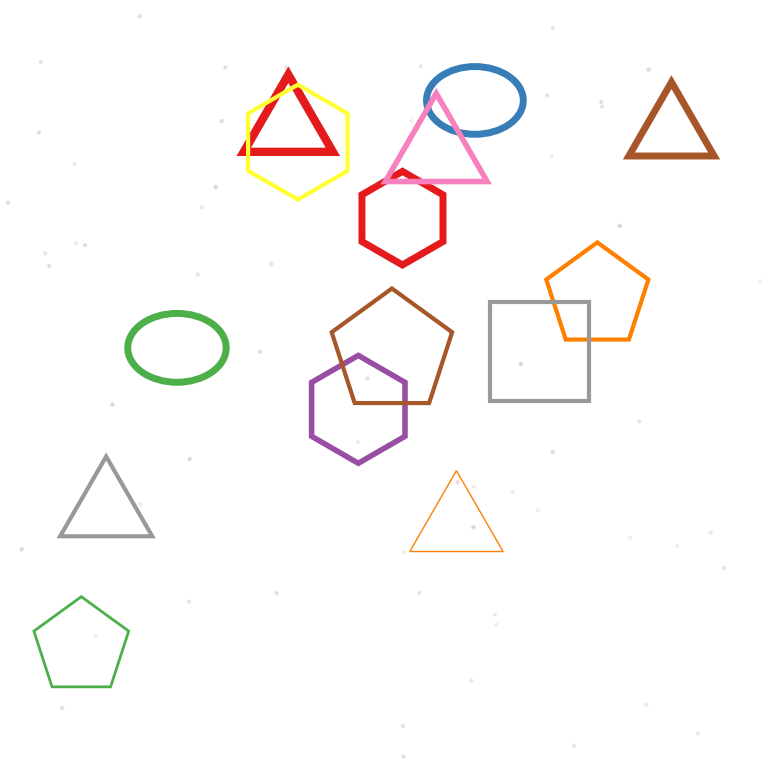[{"shape": "hexagon", "thickness": 2.5, "radius": 0.3, "center": [0.523, 0.717]}, {"shape": "triangle", "thickness": 3, "radius": 0.33, "center": [0.374, 0.836]}, {"shape": "oval", "thickness": 2.5, "radius": 0.31, "center": [0.617, 0.87]}, {"shape": "pentagon", "thickness": 1, "radius": 0.32, "center": [0.106, 0.16]}, {"shape": "oval", "thickness": 2.5, "radius": 0.32, "center": [0.23, 0.548]}, {"shape": "hexagon", "thickness": 2, "radius": 0.35, "center": [0.465, 0.468]}, {"shape": "triangle", "thickness": 0.5, "radius": 0.35, "center": [0.593, 0.319]}, {"shape": "pentagon", "thickness": 1.5, "radius": 0.35, "center": [0.776, 0.615]}, {"shape": "hexagon", "thickness": 1.5, "radius": 0.37, "center": [0.387, 0.815]}, {"shape": "pentagon", "thickness": 1.5, "radius": 0.41, "center": [0.509, 0.543]}, {"shape": "triangle", "thickness": 2.5, "radius": 0.32, "center": [0.872, 0.829]}, {"shape": "triangle", "thickness": 2, "radius": 0.38, "center": [0.567, 0.802]}, {"shape": "triangle", "thickness": 1.5, "radius": 0.35, "center": [0.138, 0.338]}, {"shape": "square", "thickness": 1.5, "radius": 0.32, "center": [0.7, 0.543]}]